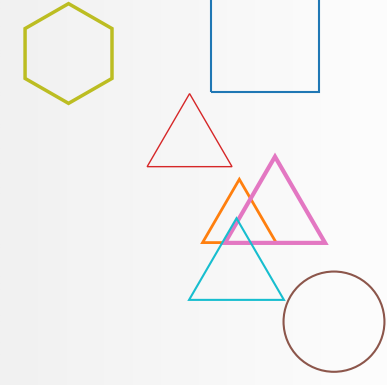[{"shape": "square", "thickness": 1.5, "radius": 0.69, "center": [0.684, 0.899]}, {"shape": "triangle", "thickness": 2, "radius": 0.55, "center": [0.618, 0.425]}, {"shape": "triangle", "thickness": 1, "radius": 0.63, "center": [0.489, 0.63]}, {"shape": "circle", "thickness": 1.5, "radius": 0.65, "center": [0.862, 0.164]}, {"shape": "triangle", "thickness": 3, "radius": 0.75, "center": [0.71, 0.444]}, {"shape": "hexagon", "thickness": 2.5, "radius": 0.65, "center": [0.177, 0.861]}, {"shape": "triangle", "thickness": 1.5, "radius": 0.71, "center": [0.61, 0.292]}]